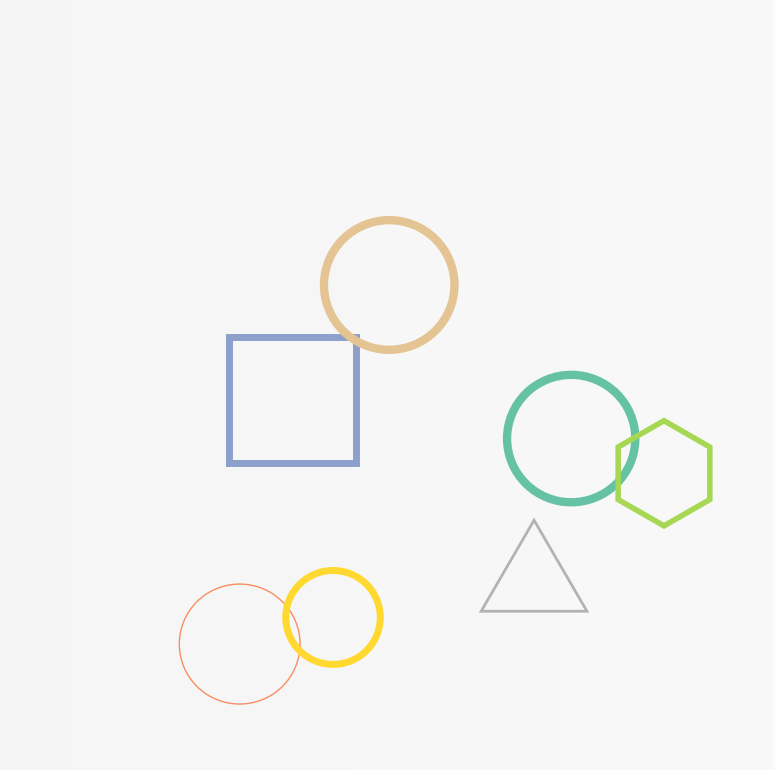[{"shape": "circle", "thickness": 3, "radius": 0.41, "center": [0.737, 0.43]}, {"shape": "circle", "thickness": 0.5, "radius": 0.39, "center": [0.309, 0.164]}, {"shape": "square", "thickness": 2.5, "radius": 0.41, "center": [0.377, 0.481]}, {"shape": "hexagon", "thickness": 2, "radius": 0.34, "center": [0.857, 0.385]}, {"shape": "circle", "thickness": 2.5, "radius": 0.3, "center": [0.43, 0.198]}, {"shape": "circle", "thickness": 3, "radius": 0.42, "center": [0.502, 0.63]}, {"shape": "triangle", "thickness": 1, "radius": 0.39, "center": [0.689, 0.246]}]